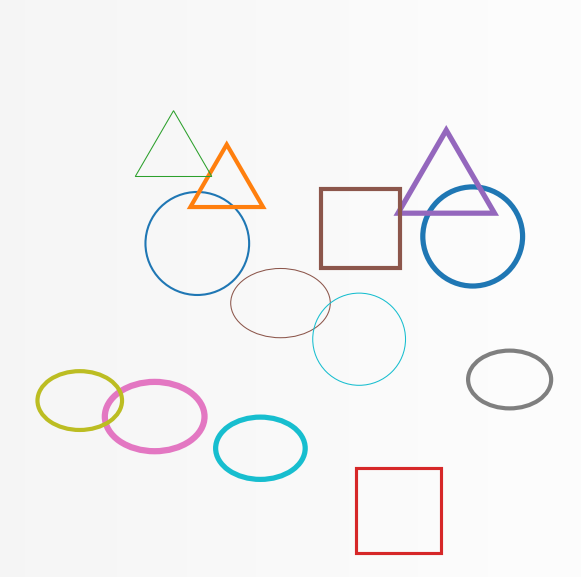[{"shape": "circle", "thickness": 1, "radius": 0.45, "center": [0.339, 0.578]}, {"shape": "circle", "thickness": 2.5, "radius": 0.43, "center": [0.813, 0.59]}, {"shape": "triangle", "thickness": 2, "radius": 0.36, "center": [0.39, 0.677]}, {"shape": "triangle", "thickness": 0.5, "radius": 0.38, "center": [0.299, 0.732]}, {"shape": "square", "thickness": 1.5, "radius": 0.37, "center": [0.686, 0.115]}, {"shape": "triangle", "thickness": 2.5, "radius": 0.48, "center": [0.768, 0.678]}, {"shape": "oval", "thickness": 0.5, "radius": 0.43, "center": [0.483, 0.474]}, {"shape": "square", "thickness": 2, "radius": 0.34, "center": [0.62, 0.603]}, {"shape": "oval", "thickness": 3, "radius": 0.43, "center": [0.266, 0.278]}, {"shape": "oval", "thickness": 2, "radius": 0.36, "center": [0.877, 0.342]}, {"shape": "oval", "thickness": 2, "radius": 0.36, "center": [0.137, 0.306]}, {"shape": "circle", "thickness": 0.5, "radius": 0.4, "center": [0.618, 0.412]}, {"shape": "oval", "thickness": 2.5, "radius": 0.39, "center": [0.448, 0.223]}]